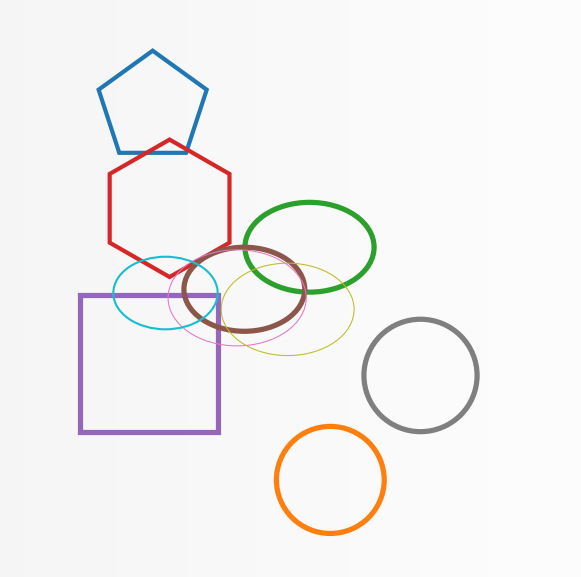[{"shape": "pentagon", "thickness": 2, "radius": 0.49, "center": [0.263, 0.814]}, {"shape": "circle", "thickness": 2.5, "radius": 0.46, "center": [0.568, 0.168]}, {"shape": "oval", "thickness": 2.5, "radius": 0.56, "center": [0.533, 0.571]}, {"shape": "hexagon", "thickness": 2, "radius": 0.59, "center": [0.292, 0.638]}, {"shape": "square", "thickness": 2.5, "radius": 0.59, "center": [0.256, 0.369]}, {"shape": "oval", "thickness": 2.5, "radius": 0.52, "center": [0.42, 0.498]}, {"shape": "oval", "thickness": 0.5, "radius": 0.59, "center": [0.408, 0.483]}, {"shape": "circle", "thickness": 2.5, "radius": 0.49, "center": [0.723, 0.349]}, {"shape": "oval", "thickness": 0.5, "radius": 0.57, "center": [0.495, 0.463]}, {"shape": "oval", "thickness": 1, "radius": 0.45, "center": [0.285, 0.492]}]